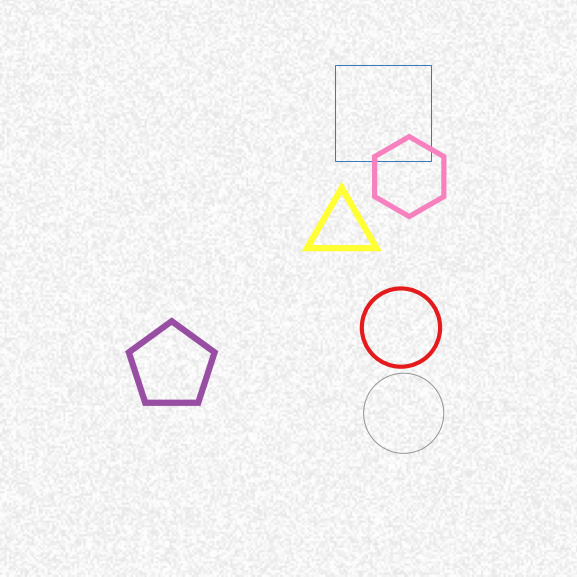[{"shape": "circle", "thickness": 2, "radius": 0.34, "center": [0.694, 0.432]}, {"shape": "square", "thickness": 0.5, "radius": 0.42, "center": [0.662, 0.803]}, {"shape": "pentagon", "thickness": 3, "radius": 0.39, "center": [0.297, 0.365]}, {"shape": "triangle", "thickness": 3, "radius": 0.35, "center": [0.592, 0.604]}, {"shape": "hexagon", "thickness": 2.5, "radius": 0.35, "center": [0.709, 0.693]}, {"shape": "circle", "thickness": 0.5, "radius": 0.35, "center": [0.699, 0.283]}]